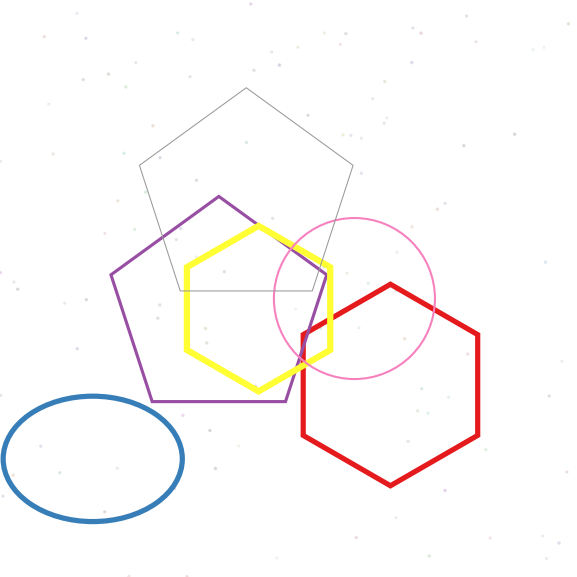[{"shape": "hexagon", "thickness": 2.5, "radius": 0.87, "center": [0.676, 0.332]}, {"shape": "oval", "thickness": 2.5, "radius": 0.78, "center": [0.161, 0.205]}, {"shape": "pentagon", "thickness": 1.5, "radius": 0.98, "center": [0.379, 0.463]}, {"shape": "hexagon", "thickness": 3, "radius": 0.72, "center": [0.448, 0.465]}, {"shape": "circle", "thickness": 1, "radius": 0.7, "center": [0.614, 0.482]}, {"shape": "pentagon", "thickness": 0.5, "radius": 0.97, "center": [0.426, 0.653]}]